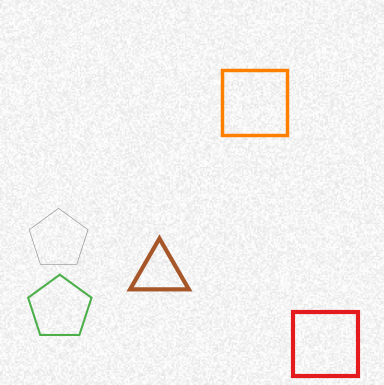[{"shape": "square", "thickness": 3, "radius": 0.42, "center": [0.846, 0.107]}, {"shape": "pentagon", "thickness": 1.5, "radius": 0.43, "center": [0.155, 0.2]}, {"shape": "square", "thickness": 2.5, "radius": 0.42, "center": [0.662, 0.734]}, {"shape": "triangle", "thickness": 3, "radius": 0.44, "center": [0.414, 0.292]}, {"shape": "pentagon", "thickness": 0.5, "radius": 0.4, "center": [0.152, 0.378]}]